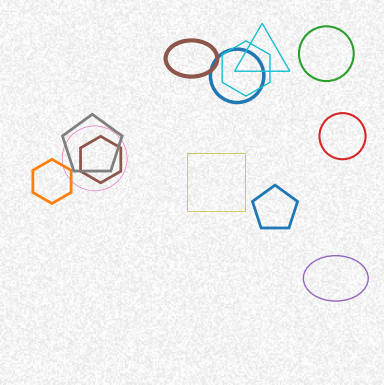[{"shape": "pentagon", "thickness": 2, "radius": 0.31, "center": [0.714, 0.458]}, {"shape": "circle", "thickness": 2.5, "radius": 0.35, "center": [0.616, 0.803]}, {"shape": "hexagon", "thickness": 2, "radius": 0.29, "center": [0.135, 0.529]}, {"shape": "circle", "thickness": 1.5, "radius": 0.36, "center": [0.848, 0.861]}, {"shape": "circle", "thickness": 1.5, "radius": 0.3, "center": [0.89, 0.646]}, {"shape": "oval", "thickness": 1, "radius": 0.42, "center": [0.872, 0.277]}, {"shape": "hexagon", "thickness": 2, "radius": 0.3, "center": [0.262, 0.586]}, {"shape": "oval", "thickness": 3, "radius": 0.34, "center": [0.497, 0.848]}, {"shape": "circle", "thickness": 0.5, "radius": 0.42, "center": [0.246, 0.589]}, {"shape": "pentagon", "thickness": 2, "radius": 0.41, "center": [0.24, 0.622]}, {"shape": "square", "thickness": 0.5, "radius": 0.38, "center": [0.562, 0.527]}, {"shape": "triangle", "thickness": 1, "radius": 0.41, "center": [0.681, 0.856]}, {"shape": "hexagon", "thickness": 1, "radius": 0.36, "center": [0.639, 0.822]}]